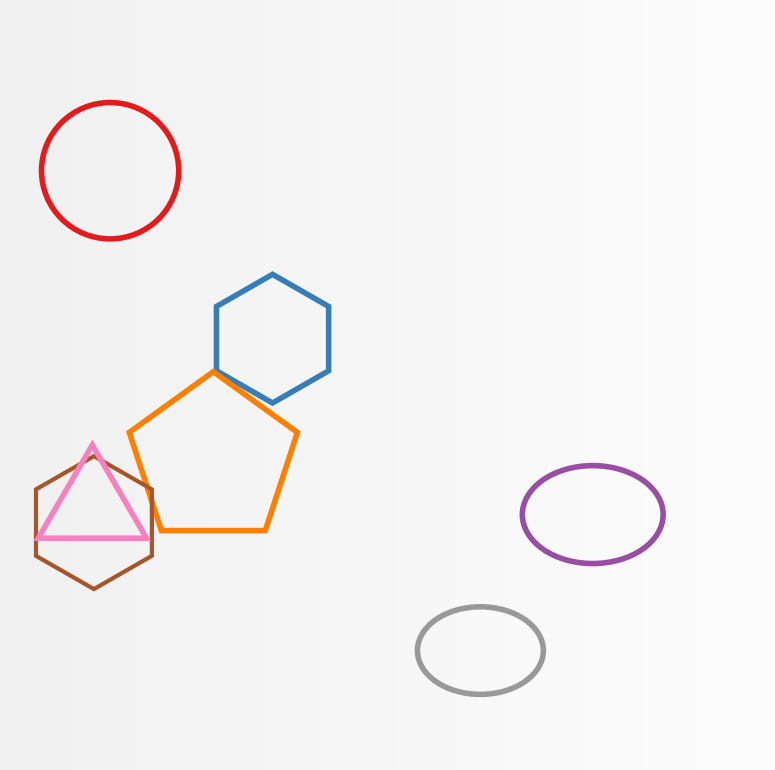[{"shape": "circle", "thickness": 2, "radius": 0.44, "center": [0.142, 0.778]}, {"shape": "hexagon", "thickness": 2, "radius": 0.42, "center": [0.352, 0.56]}, {"shape": "oval", "thickness": 2, "radius": 0.45, "center": [0.765, 0.332]}, {"shape": "pentagon", "thickness": 2, "radius": 0.57, "center": [0.275, 0.403]}, {"shape": "hexagon", "thickness": 1.5, "radius": 0.43, "center": [0.121, 0.321]}, {"shape": "triangle", "thickness": 2, "radius": 0.4, "center": [0.119, 0.341]}, {"shape": "oval", "thickness": 2, "radius": 0.41, "center": [0.62, 0.155]}]